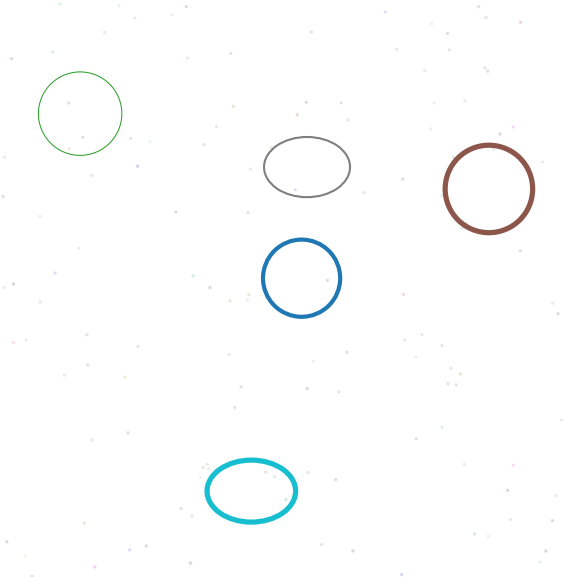[{"shape": "circle", "thickness": 2, "radius": 0.33, "center": [0.522, 0.517]}, {"shape": "circle", "thickness": 0.5, "radius": 0.36, "center": [0.139, 0.802]}, {"shape": "circle", "thickness": 2.5, "radius": 0.38, "center": [0.847, 0.672]}, {"shape": "oval", "thickness": 1, "radius": 0.37, "center": [0.532, 0.71]}, {"shape": "oval", "thickness": 2.5, "radius": 0.38, "center": [0.435, 0.149]}]